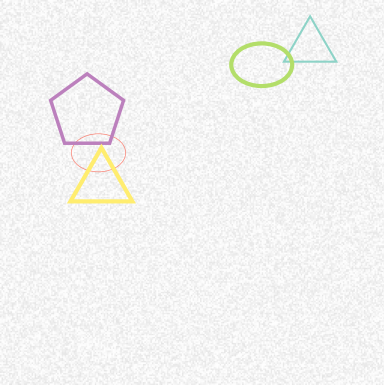[{"shape": "triangle", "thickness": 1.5, "radius": 0.39, "center": [0.805, 0.879]}, {"shape": "oval", "thickness": 0.5, "radius": 0.35, "center": [0.256, 0.603]}, {"shape": "oval", "thickness": 3, "radius": 0.4, "center": [0.68, 0.832]}, {"shape": "pentagon", "thickness": 2.5, "radius": 0.5, "center": [0.226, 0.709]}, {"shape": "triangle", "thickness": 3, "radius": 0.46, "center": [0.263, 0.523]}]